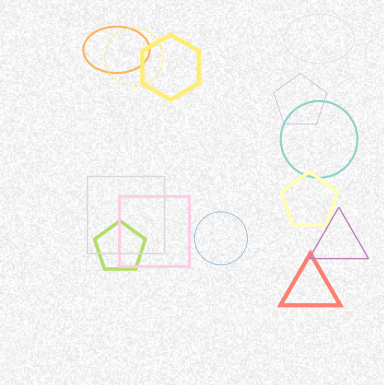[{"shape": "circle", "thickness": 1.5, "radius": 0.5, "center": [0.829, 0.638]}, {"shape": "pentagon", "thickness": 2.5, "radius": 0.38, "center": [0.804, 0.478]}, {"shape": "pentagon", "thickness": 0.5, "radius": 0.36, "center": [0.78, 0.737]}, {"shape": "triangle", "thickness": 3, "radius": 0.45, "center": [0.806, 0.252]}, {"shape": "circle", "thickness": 0.5, "radius": 0.34, "center": [0.574, 0.381]}, {"shape": "oval", "thickness": 1.5, "radius": 0.43, "center": [0.303, 0.871]}, {"shape": "pentagon", "thickness": 2.5, "radius": 0.35, "center": [0.312, 0.357]}, {"shape": "square", "thickness": 2, "radius": 0.46, "center": [0.4, 0.4]}, {"shape": "square", "thickness": 1, "radius": 0.5, "center": [0.326, 0.443]}, {"shape": "triangle", "thickness": 1, "radius": 0.45, "center": [0.88, 0.373]}, {"shape": "oval", "thickness": 0.5, "radius": 0.46, "center": [0.829, 0.899]}, {"shape": "hexagon", "thickness": 3, "radius": 0.42, "center": [0.443, 0.825]}, {"shape": "circle", "thickness": 0.5, "radius": 0.38, "center": [0.348, 0.852]}]